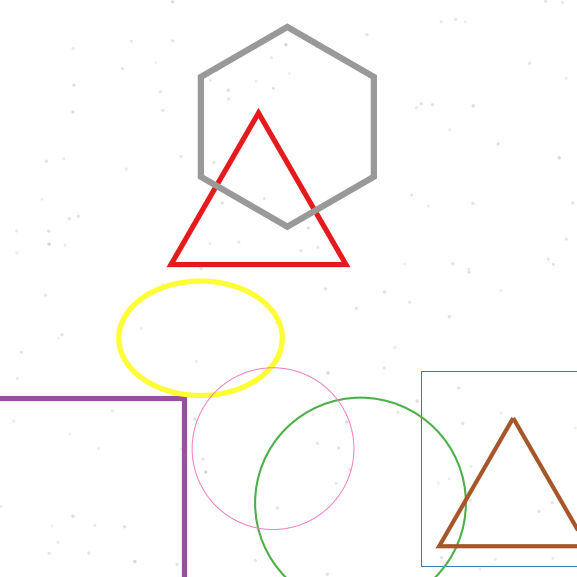[{"shape": "triangle", "thickness": 2.5, "radius": 0.87, "center": [0.448, 0.629]}, {"shape": "square", "thickness": 0.5, "radius": 0.85, "center": [0.897, 0.188]}, {"shape": "circle", "thickness": 1, "radius": 0.91, "center": [0.624, 0.128]}, {"shape": "square", "thickness": 2.5, "radius": 0.97, "center": [0.123, 0.116]}, {"shape": "oval", "thickness": 2.5, "radius": 0.71, "center": [0.347, 0.413]}, {"shape": "triangle", "thickness": 2, "radius": 0.74, "center": [0.889, 0.127]}, {"shape": "circle", "thickness": 0.5, "radius": 0.7, "center": [0.473, 0.222]}, {"shape": "hexagon", "thickness": 3, "radius": 0.86, "center": [0.498, 0.78]}]